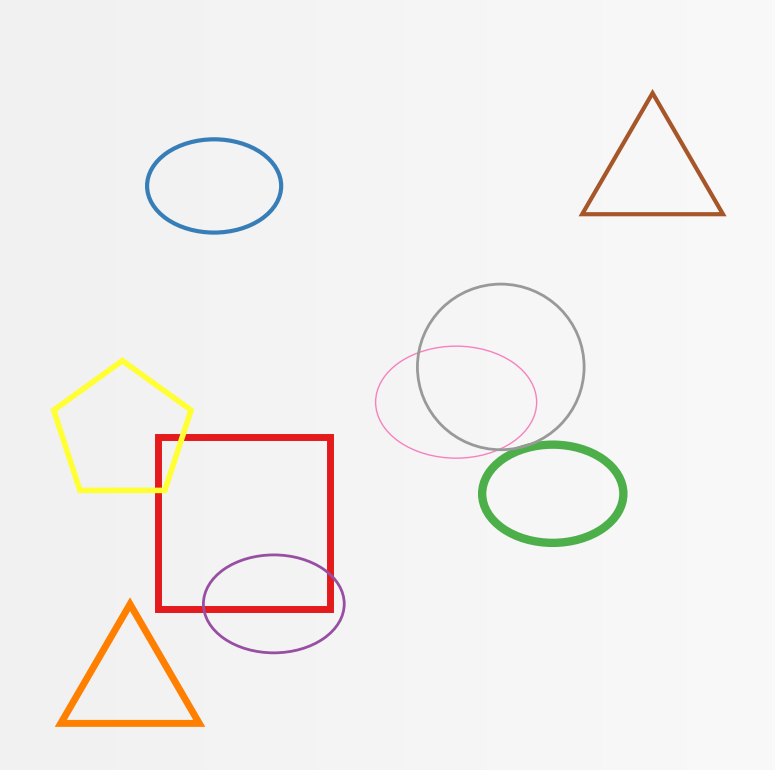[{"shape": "square", "thickness": 2.5, "radius": 0.56, "center": [0.315, 0.321]}, {"shape": "oval", "thickness": 1.5, "radius": 0.43, "center": [0.276, 0.759]}, {"shape": "oval", "thickness": 3, "radius": 0.46, "center": [0.713, 0.359]}, {"shape": "oval", "thickness": 1, "radius": 0.45, "center": [0.353, 0.216]}, {"shape": "triangle", "thickness": 2.5, "radius": 0.52, "center": [0.168, 0.112]}, {"shape": "pentagon", "thickness": 2, "radius": 0.47, "center": [0.158, 0.438]}, {"shape": "triangle", "thickness": 1.5, "radius": 0.52, "center": [0.842, 0.774]}, {"shape": "oval", "thickness": 0.5, "radius": 0.52, "center": [0.589, 0.478]}, {"shape": "circle", "thickness": 1, "radius": 0.54, "center": [0.646, 0.523]}]